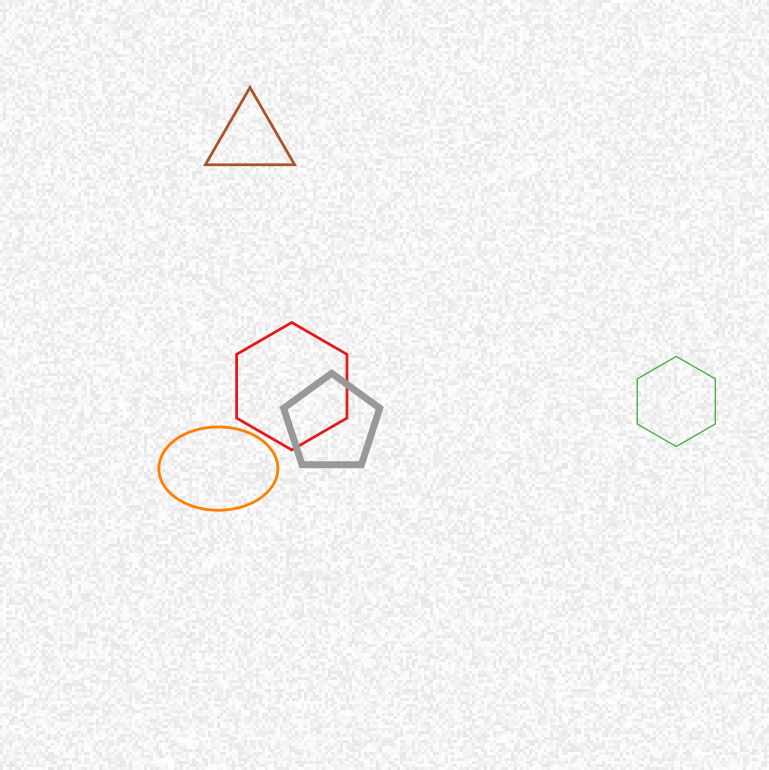[{"shape": "hexagon", "thickness": 1, "radius": 0.41, "center": [0.379, 0.498]}, {"shape": "hexagon", "thickness": 0.5, "radius": 0.29, "center": [0.878, 0.479]}, {"shape": "oval", "thickness": 1, "radius": 0.39, "center": [0.284, 0.391]}, {"shape": "triangle", "thickness": 1, "radius": 0.33, "center": [0.325, 0.819]}, {"shape": "pentagon", "thickness": 2.5, "radius": 0.33, "center": [0.431, 0.45]}]